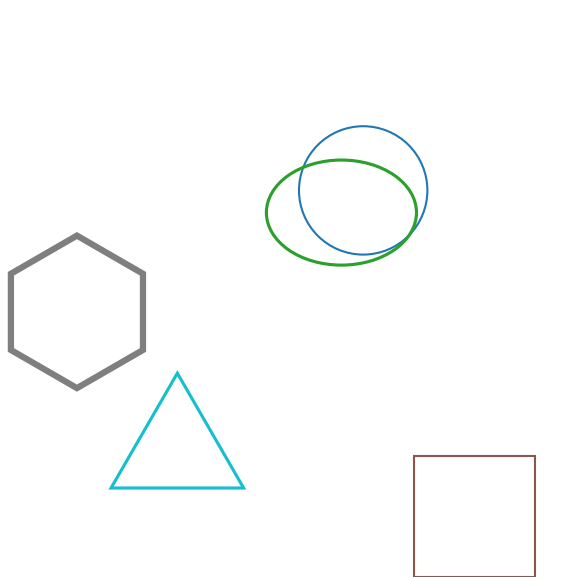[{"shape": "circle", "thickness": 1, "radius": 0.56, "center": [0.629, 0.669]}, {"shape": "oval", "thickness": 1.5, "radius": 0.65, "center": [0.591, 0.631]}, {"shape": "square", "thickness": 1, "radius": 0.53, "center": [0.822, 0.105]}, {"shape": "hexagon", "thickness": 3, "radius": 0.66, "center": [0.133, 0.459]}, {"shape": "triangle", "thickness": 1.5, "radius": 0.66, "center": [0.307, 0.22]}]